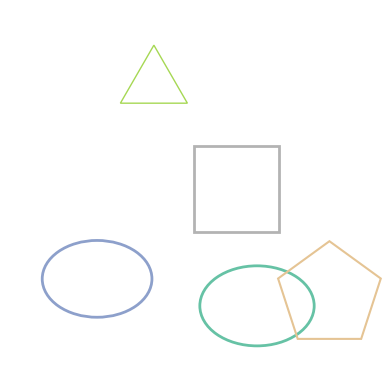[{"shape": "oval", "thickness": 2, "radius": 0.74, "center": [0.668, 0.206]}, {"shape": "oval", "thickness": 2, "radius": 0.71, "center": [0.252, 0.276]}, {"shape": "triangle", "thickness": 1, "radius": 0.5, "center": [0.4, 0.782]}, {"shape": "pentagon", "thickness": 1.5, "radius": 0.7, "center": [0.856, 0.233]}, {"shape": "square", "thickness": 2, "radius": 0.55, "center": [0.615, 0.509]}]